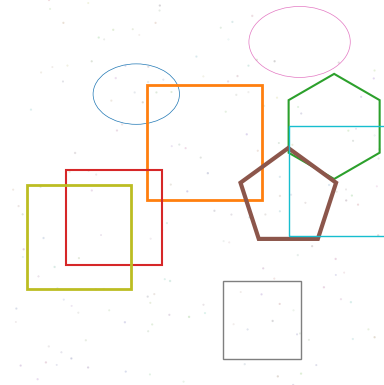[{"shape": "oval", "thickness": 0.5, "radius": 0.56, "center": [0.354, 0.756]}, {"shape": "square", "thickness": 2, "radius": 0.75, "center": [0.531, 0.629]}, {"shape": "hexagon", "thickness": 1.5, "radius": 0.68, "center": [0.868, 0.672]}, {"shape": "square", "thickness": 1.5, "radius": 0.62, "center": [0.296, 0.435]}, {"shape": "pentagon", "thickness": 3, "radius": 0.65, "center": [0.749, 0.485]}, {"shape": "oval", "thickness": 0.5, "radius": 0.66, "center": [0.778, 0.891]}, {"shape": "square", "thickness": 1, "radius": 0.51, "center": [0.68, 0.17]}, {"shape": "square", "thickness": 2, "radius": 0.67, "center": [0.205, 0.383]}, {"shape": "square", "thickness": 1, "radius": 0.72, "center": [0.895, 0.531]}]